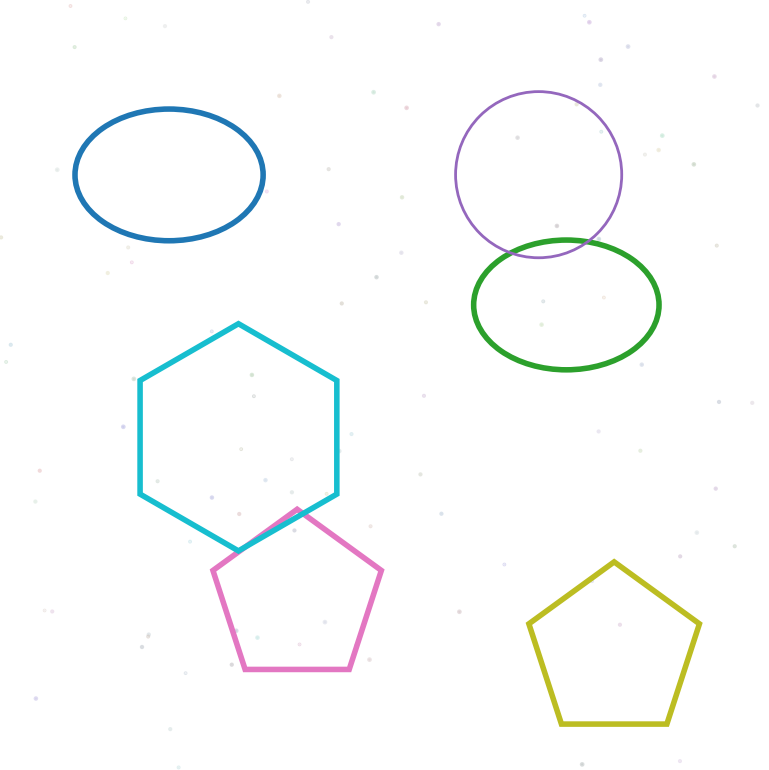[{"shape": "oval", "thickness": 2, "radius": 0.61, "center": [0.22, 0.773]}, {"shape": "oval", "thickness": 2, "radius": 0.6, "center": [0.736, 0.604]}, {"shape": "circle", "thickness": 1, "radius": 0.54, "center": [0.7, 0.773]}, {"shape": "pentagon", "thickness": 2, "radius": 0.57, "center": [0.386, 0.224]}, {"shape": "pentagon", "thickness": 2, "radius": 0.58, "center": [0.798, 0.154]}, {"shape": "hexagon", "thickness": 2, "radius": 0.74, "center": [0.31, 0.432]}]